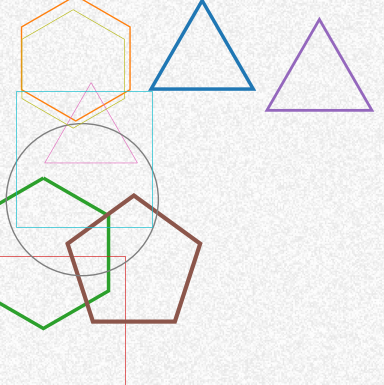[{"shape": "triangle", "thickness": 2.5, "radius": 0.77, "center": [0.525, 0.845]}, {"shape": "hexagon", "thickness": 1, "radius": 0.81, "center": [0.197, 0.849]}, {"shape": "hexagon", "thickness": 2.5, "radius": 0.98, "center": [0.113, 0.342]}, {"shape": "square", "thickness": 0.5, "radius": 0.89, "center": [0.146, 0.156]}, {"shape": "triangle", "thickness": 2, "radius": 0.79, "center": [0.83, 0.792]}, {"shape": "pentagon", "thickness": 3, "radius": 0.91, "center": [0.348, 0.311]}, {"shape": "triangle", "thickness": 0.5, "radius": 0.7, "center": [0.237, 0.646]}, {"shape": "circle", "thickness": 1, "radius": 0.99, "center": [0.214, 0.481]}, {"shape": "hexagon", "thickness": 0.5, "radius": 0.77, "center": [0.19, 0.821]}, {"shape": "square", "thickness": 0.5, "radius": 0.88, "center": [0.219, 0.588]}]